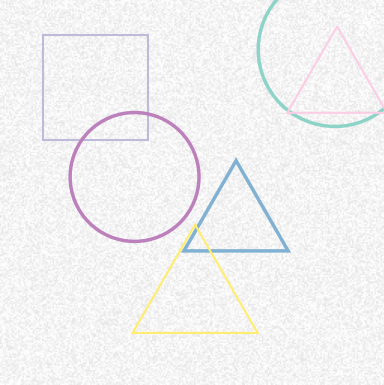[{"shape": "circle", "thickness": 2.5, "radius": 1.0, "center": [0.87, 0.871]}, {"shape": "square", "thickness": 1.5, "radius": 0.68, "center": [0.247, 0.773]}, {"shape": "triangle", "thickness": 2.5, "radius": 0.78, "center": [0.613, 0.426]}, {"shape": "triangle", "thickness": 1.5, "radius": 0.75, "center": [0.876, 0.782]}, {"shape": "circle", "thickness": 2.5, "radius": 0.84, "center": [0.35, 0.54]}, {"shape": "triangle", "thickness": 1.5, "radius": 0.94, "center": [0.507, 0.229]}]